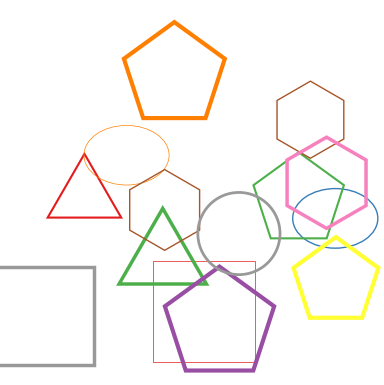[{"shape": "triangle", "thickness": 1.5, "radius": 0.55, "center": [0.219, 0.49]}, {"shape": "square", "thickness": 0.5, "radius": 0.66, "center": [0.53, 0.191]}, {"shape": "oval", "thickness": 1, "radius": 0.55, "center": [0.871, 0.433]}, {"shape": "pentagon", "thickness": 1.5, "radius": 0.62, "center": [0.776, 0.481]}, {"shape": "triangle", "thickness": 2.5, "radius": 0.65, "center": [0.423, 0.328]}, {"shape": "pentagon", "thickness": 3, "radius": 0.75, "center": [0.57, 0.158]}, {"shape": "pentagon", "thickness": 3, "radius": 0.69, "center": [0.453, 0.805]}, {"shape": "oval", "thickness": 0.5, "radius": 0.55, "center": [0.329, 0.597]}, {"shape": "pentagon", "thickness": 3, "radius": 0.58, "center": [0.873, 0.268]}, {"shape": "hexagon", "thickness": 1, "radius": 0.5, "center": [0.806, 0.689]}, {"shape": "hexagon", "thickness": 1, "radius": 0.52, "center": [0.428, 0.455]}, {"shape": "hexagon", "thickness": 2.5, "radius": 0.59, "center": [0.848, 0.525]}, {"shape": "square", "thickness": 2.5, "radius": 0.63, "center": [0.116, 0.179]}, {"shape": "circle", "thickness": 2, "radius": 0.53, "center": [0.621, 0.393]}]